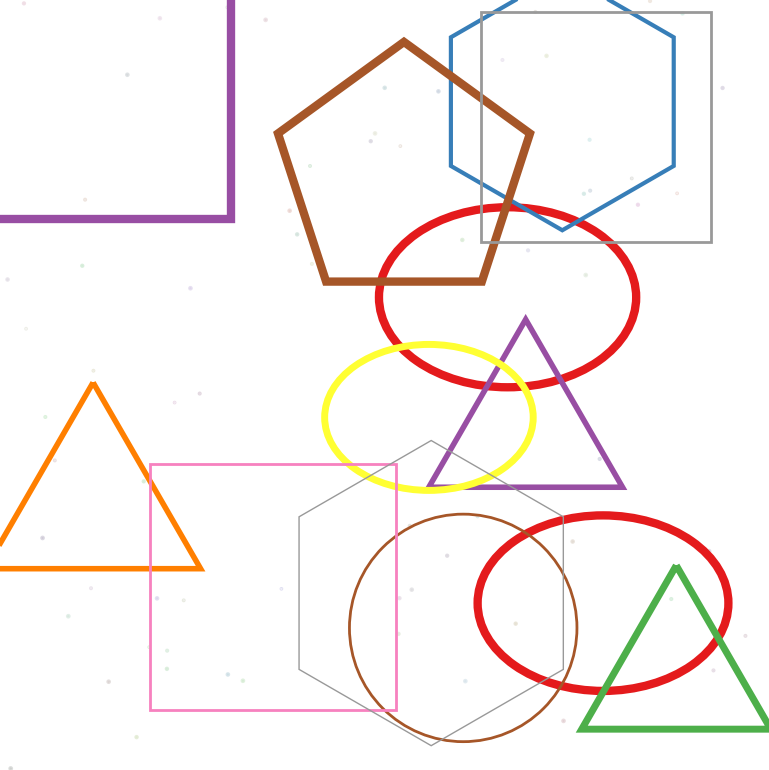[{"shape": "oval", "thickness": 3, "radius": 0.81, "center": [0.783, 0.217]}, {"shape": "oval", "thickness": 3, "radius": 0.84, "center": [0.659, 0.614]}, {"shape": "hexagon", "thickness": 1.5, "radius": 0.84, "center": [0.73, 0.868]}, {"shape": "triangle", "thickness": 2.5, "radius": 0.71, "center": [0.878, 0.124]}, {"shape": "triangle", "thickness": 2, "radius": 0.73, "center": [0.683, 0.44]}, {"shape": "square", "thickness": 3, "radius": 0.87, "center": [0.125, 0.891]}, {"shape": "triangle", "thickness": 2, "radius": 0.81, "center": [0.121, 0.342]}, {"shape": "oval", "thickness": 2.5, "radius": 0.68, "center": [0.557, 0.458]}, {"shape": "pentagon", "thickness": 3, "radius": 0.86, "center": [0.525, 0.773]}, {"shape": "circle", "thickness": 1, "radius": 0.74, "center": [0.602, 0.185]}, {"shape": "square", "thickness": 1, "radius": 0.8, "center": [0.355, 0.238]}, {"shape": "square", "thickness": 1, "radius": 0.75, "center": [0.774, 0.835]}, {"shape": "hexagon", "thickness": 0.5, "radius": 0.99, "center": [0.56, 0.23]}]